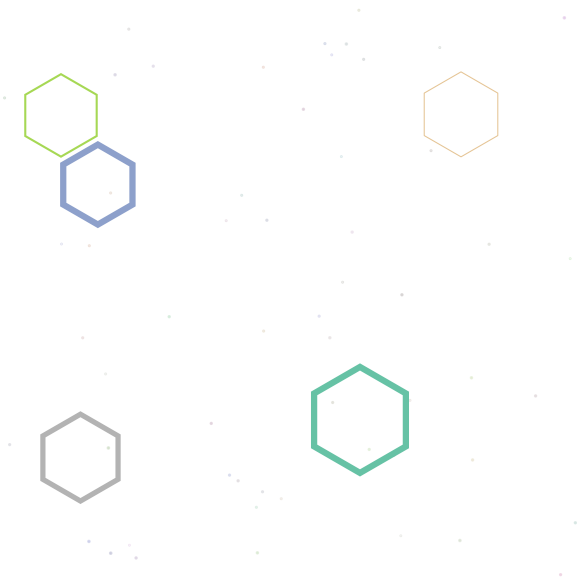[{"shape": "hexagon", "thickness": 3, "radius": 0.46, "center": [0.623, 0.272]}, {"shape": "hexagon", "thickness": 3, "radius": 0.35, "center": [0.169, 0.68]}, {"shape": "hexagon", "thickness": 1, "radius": 0.36, "center": [0.106, 0.799]}, {"shape": "hexagon", "thickness": 0.5, "radius": 0.37, "center": [0.798, 0.801]}, {"shape": "hexagon", "thickness": 2.5, "radius": 0.38, "center": [0.139, 0.207]}]